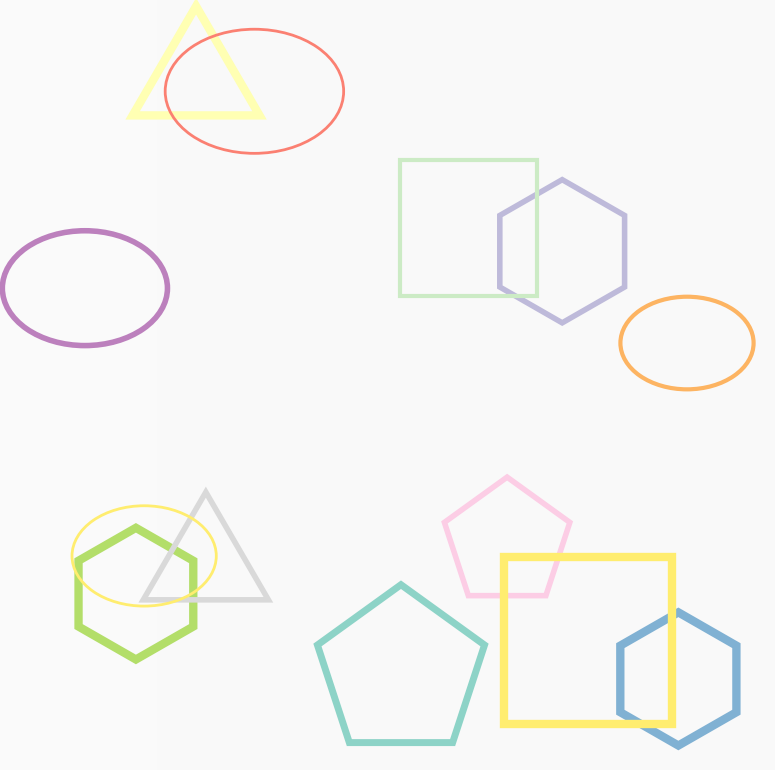[{"shape": "pentagon", "thickness": 2.5, "radius": 0.57, "center": [0.517, 0.127]}, {"shape": "triangle", "thickness": 3, "radius": 0.47, "center": [0.253, 0.897]}, {"shape": "hexagon", "thickness": 2, "radius": 0.46, "center": [0.725, 0.674]}, {"shape": "oval", "thickness": 1, "radius": 0.58, "center": [0.328, 0.881]}, {"shape": "hexagon", "thickness": 3, "radius": 0.43, "center": [0.875, 0.118]}, {"shape": "oval", "thickness": 1.5, "radius": 0.43, "center": [0.886, 0.555]}, {"shape": "hexagon", "thickness": 3, "radius": 0.43, "center": [0.175, 0.229]}, {"shape": "pentagon", "thickness": 2, "radius": 0.43, "center": [0.654, 0.295]}, {"shape": "triangle", "thickness": 2, "radius": 0.47, "center": [0.266, 0.268]}, {"shape": "oval", "thickness": 2, "radius": 0.53, "center": [0.11, 0.626]}, {"shape": "square", "thickness": 1.5, "radius": 0.44, "center": [0.604, 0.704]}, {"shape": "oval", "thickness": 1, "radius": 0.47, "center": [0.186, 0.278]}, {"shape": "square", "thickness": 3, "radius": 0.54, "center": [0.758, 0.168]}]